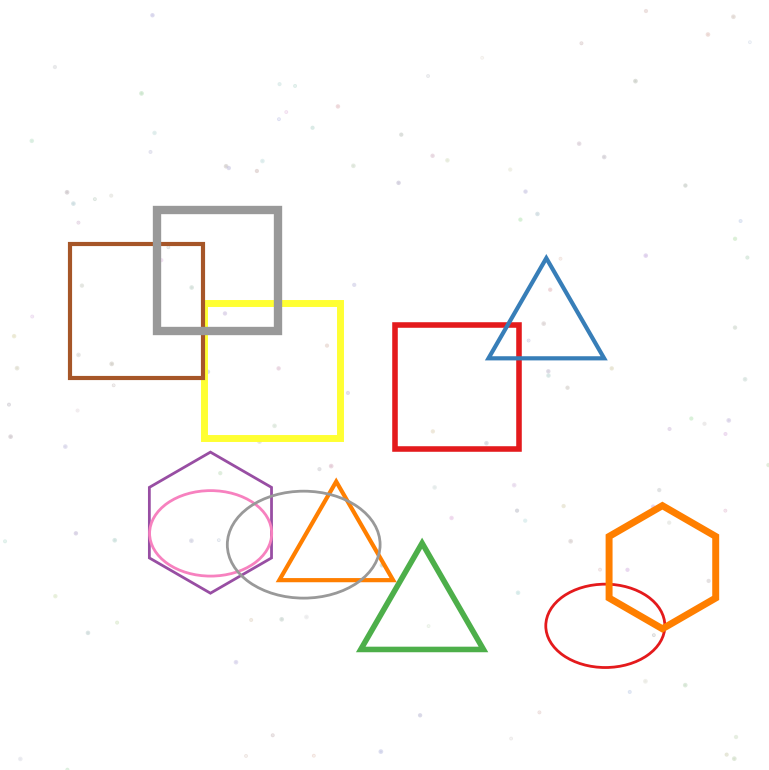[{"shape": "square", "thickness": 2, "radius": 0.4, "center": [0.593, 0.498]}, {"shape": "oval", "thickness": 1, "radius": 0.39, "center": [0.786, 0.187]}, {"shape": "triangle", "thickness": 1.5, "radius": 0.43, "center": [0.709, 0.578]}, {"shape": "triangle", "thickness": 2, "radius": 0.46, "center": [0.548, 0.203]}, {"shape": "hexagon", "thickness": 1, "radius": 0.46, "center": [0.273, 0.321]}, {"shape": "triangle", "thickness": 1.5, "radius": 0.43, "center": [0.437, 0.289]}, {"shape": "hexagon", "thickness": 2.5, "radius": 0.4, "center": [0.86, 0.263]}, {"shape": "square", "thickness": 2.5, "radius": 0.44, "center": [0.354, 0.519]}, {"shape": "square", "thickness": 1.5, "radius": 0.43, "center": [0.177, 0.596]}, {"shape": "oval", "thickness": 1, "radius": 0.4, "center": [0.274, 0.307]}, {"shape": "oval", "thickness": 1, "radius": 0.5, "center": [0.394, 0.293]}, {"shape": "square", "thickness": 3, "radius": 0.39, "center": [0.283, 0.648]}]